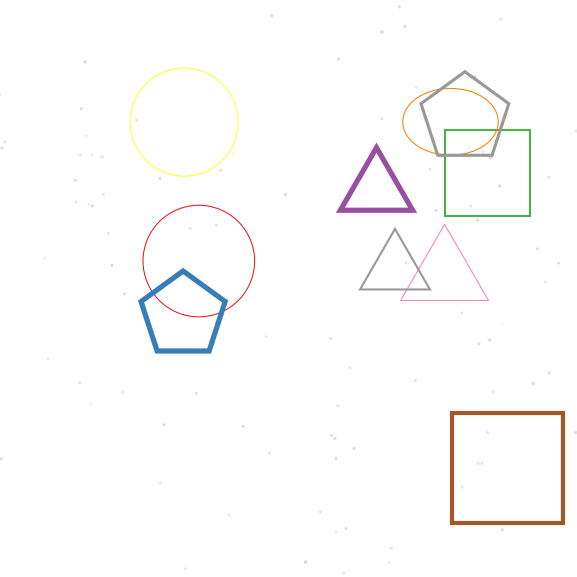[{"shape": "circle", "thickness": 0.5, "radius": 0.48, "center": [0.344, 0.547]}, {"shape": "pentagon", "thickness": 2.5, "radius": 0.38, "center": [0.317, 0.453]}, {"shape": "square", "thickness": 1, "radius": 0.37, "center": [0.844, 0.699]}, {"shape": "triangle", "thickness": 2.5, "radius": 0.36, "center": [0.652, 0.671]}, {"shape": "oval", "thickness": 0.5, "radius": 0.41, "center": [0.78, 0.788]}, {"shape": "circle", "thickness": 0.5, "radius": 0.47, "center": [0.319, 0.788]}, {"shape": "square", "thickness": 2, "radius": 0.48, "center": [0.878, 0.189]}, {"shape": "triangle", "thickness": 0.5, "radius": 0.44, "center": [0.77, 0.523]}, {"shape": "triangle", "thickness": 1, "radius": 0.35, "center": [0.684, 0.533]}, {"shape": "pentagon", "thickness": 1.5, "radius": 0.4, "center": [0.805, 0.795]}]